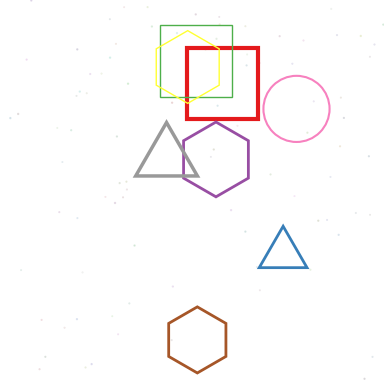[{"shape": "square", "thickness": 3, "radius": 0.46, "center": [0.578, 0.783]}, {"shape": "triangle", "thickness": 2, "radius": 0.36, "center": [0.735, 0.341]}, {"shape": "square", "thickness": 1, "radius": 0.47, "center": [0.51, 0.841]}, {"shape": "hexagon", "thickness": 2, "radius": 0.49, "center": [0.561, 0.586]}, {"shape": "hexagon", "thickness": 1, "radius": 0.47, "center": [0.488, 0.826]}, {"shape": "hexagon", "thickness": 2, "radius": 0.43, "center": [0.512, 0.117]}, {"shape": "circle", "thickness": 1.5, "radius": 0.43, "center": [0.77, 0.717]}, {"shape": "triangle", "thickness": 2.5, "radius": 0.46, "center": [0.433, 0.589]}]